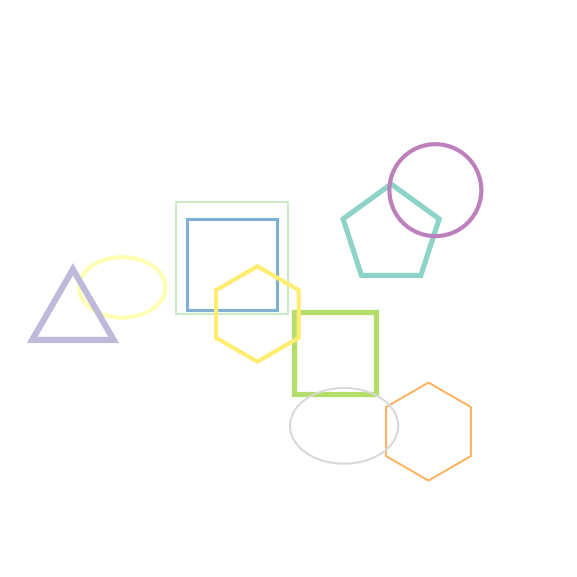[{"shape": "pentagon", "thickness": 2.5, "radius": 0.44, "center": [0.677, 0.593]}, {"shape": "oval", "thickness": 2, "radius": 0.37, "center": [0.212, 0.501]}, {"shape": "triangle", "thickness": 3, "radius": 0.41, "center": [0.126, 0.451]}, {"shape": "square", "thickness": 1.5, "radius": 0.39, "center": [0.401, 0.541]}, {"shape": "hexagon", "thickness": 1, "radius": 0.42, "center": [0.742, 0.252]}, {"shape": "square", "thickness": 2.5, "radius": 0.35, "center": [0.58, 0.388]}, {"shape": "oval", "thickness": 1, "radius": 0.47, "center": [0.596, 0.262]}, {"shape": "circle", "thickness": 2, "radius": 0.4, "center": [0.754, 0.67]}, {"shape": "square", "thickness": 1, "radius": 0.48, "center": [0.402, 0.552]}, {"shape": "hexagon", "thickness": 2, "radius": 0.41, "center": [0.446, 0.455]}]